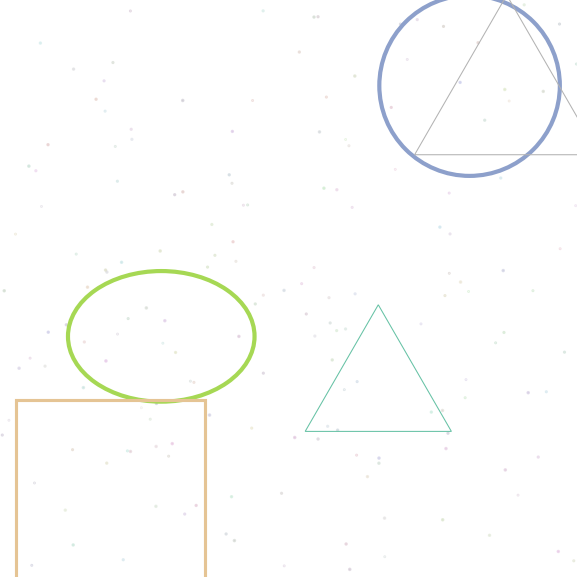[{"shape": "triangle", "thickness": 0.5, "radius": 0.73, "center": [0.655, 0.325]}, {"shape": "circle", "thickness": 2, "radius": 0.78, "center": [0.813, 0.851]}, {"shape": "oval", "thickness": 2, "radius": 0.81, "center": [0.279, 0.417]}, {"shape": "square", "thickness": 1.5, "radius": 0.82, "center": [0.192, 0.143]}, {"shape": "triangle", "thickness": 0.5, "radius": 0.92, "center": [0.877, 0.823]}]